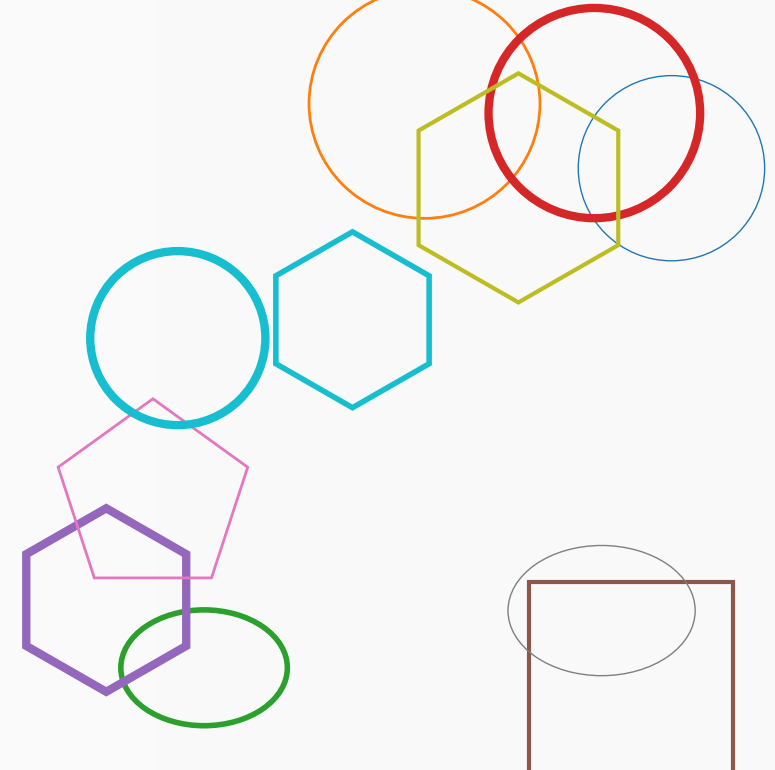[{"shape": "circle", "thickness": 0.5, "radius": 0.6, "center": [0.866, 0.782]}, {"shape": "circle", "thickness": 1, "radius": 0.74, "center": [0.548, 0.865]}, {"shape": "oval", "thickness": 2, "radius": 0.54, "center": [0.263, 0.133]}, {"shape": "circle", "thickness": 3, "radius": 0.68, "center": [0.767, 0.853]}, {"shape": "hexagon", "thickness": 3, "radius": 0.6, "center": [0.137, 0.221]}, {"shape": "square", "thickness": 1.5, "radius": 0.66, "center": [0.814, 0.112]}, {"shape": "pentagon", "thickness": 1, "radius": 0.64, "center": [0.197, 0.353]}, {"shape": "oval", "thickness": 0.5, "radius": 0.6, "center": [0.776, 0.207]}, {"shape": "hexagon", "thickness": 1.5, "radius": 0.74, "center": [0.669, 0.756]}, {"shape": "circle", "thickness": 3, "radius": 0.57, "center": [0.229, 0.561]}, {"shape": "hexagon", "thickness": 2, "radius": 0.57, "center": [0.455, 0.585]}]